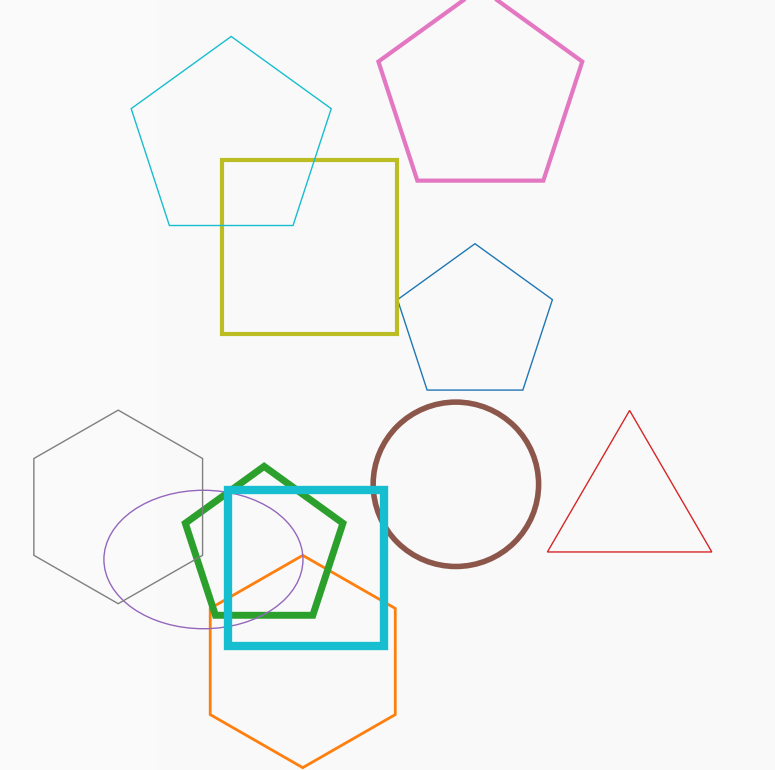[{"shape": "pentagon", "thickness": 0.5, "radius": 0.53, "center": [0.613, 0.578]}, {"shape": "hexagon", "thickness": 1, "radius": 0.69, "center": [0.391, 0.141]}, {"shape": "pentagon", "thickness": 2.5, "radius": 0.53, "center": [0.341, 0.287]}, {"shape": "triangle", "thickness": 0.5, "radius": 0.61, "center": [0.812, 0.344]}, {"shape": "oval", "thickness": 0.5, "radius": 0.64, "center": [0.263, 0.273]}, {"shape": "circle", "thickness": 2, "radius": 0.53, "center": [0.588, 0.371]}, {"shape": "pentagon", "thickness": 1.5, "radius": 0.69, "center": [0.62, 0.877]}, {"shape": "hexagon", "thickness": 0.5, "radius": 0.63, "center": [0.153, 0.342]}, {"shape": "square", "thickness": 1.5, "radius": 0.56, "center": [0.399, 0.679]}, {"shape": "square", "thickness": 3, "radius": 0.51, "center": [0.395, 0.263]}, {"shape": "pentagon", "thickness": 0.5, "radius": 0.68, "center": [0.298, 0.817]}]